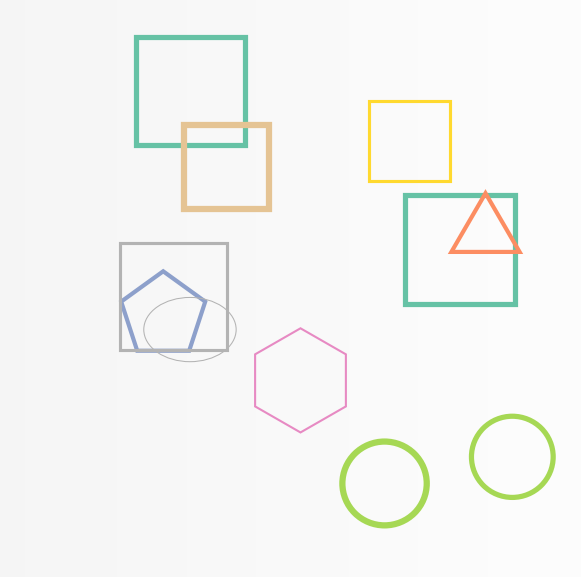[{"shape": "square", "thickness": 2.5, "radius": 0.47, "center": [0.328, 0.842]}, {"shape": "square", "thickness": 2.5, "radius": 0.47, "center": [0.791, 0.568]}, {"shape": "triangle", "thickness": 2, "radius": 0.34, "center": [0.835, 0.597]}, {"shape": "pentagon", "thickness": 2, "radius": 0.38, "center": [0.281, 0.453]}, {"shape": "hexagon", "thickness": 1, "radius": 0.45, "center": [0.517, 0.34]}, {"shape": "circle", "thickness": 3, "radius": 0.36, "center": [0.662, 0.162]}, {"shape": "circle", "thickness": 2.5, "radius": 0.35, "center": [0.881, 0.208]}, {"shape": "square", "thickness": 1.5, "radius": 0.35, "center": [0.704, 0.755]}, {"shape": "square", "thickness": 3, "radius": 0.36, "center": [0.39, 0.709]}, {"shape": "oval", "thickness": 0.5, "radius": 0.4, "center": [0.327, 0.428]}, {"shape": "square", "thickness": 1.5, "radius": 0.46, "center": [0.299, 0.486]}]